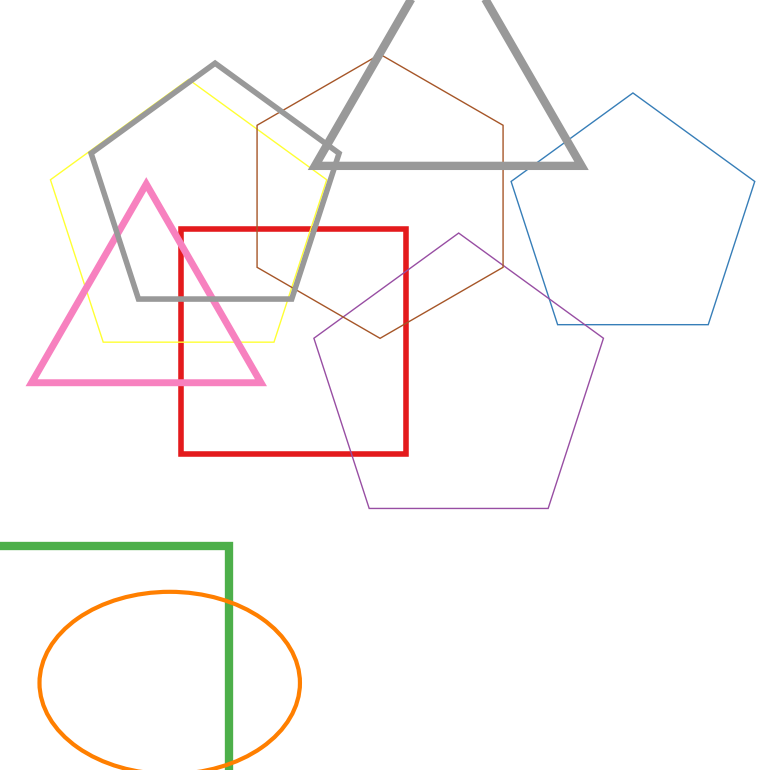[{"shape": "square", "thickness": 2, "radius": 0.73, "center": [0.381, 0.557]}, {"shape": "pentagon", "thickness": 0.5, "radius": 0.83, "center": [0.822, 0.713]}, {"shape": "square", "thickness": 3, "radius": 0.84, "center": [0.13, 0.124]}, {"shape": "pentagon", "thickness": 0.5, "radius": 0.99, "center": [0.596, 0.5]}, {"shape": "oval", "thickness": 1.5, "radius": 0.85, "center": [0.22, 0.113]}, {"shape": "pentagon", "thickness": 0.5, "radius": 0.94, "center": [0.245, 0.708]}, {"shape": "hexagon", "thickness": 0.5, "radius": 0.92, "center": [0.494, 0.745]}, {"shape": "triangle", "thickness": 2.5, "radius": 0.86, "center": [0.19, 0.589]}, {"shape": "pentagon", "thickness": 2, "radius": 0.85, "center": [0.279, 0.749]}, {"shape": "triangle", "thickness": 3, "radius": 1.0, "center": [0.582, 0.885]}]